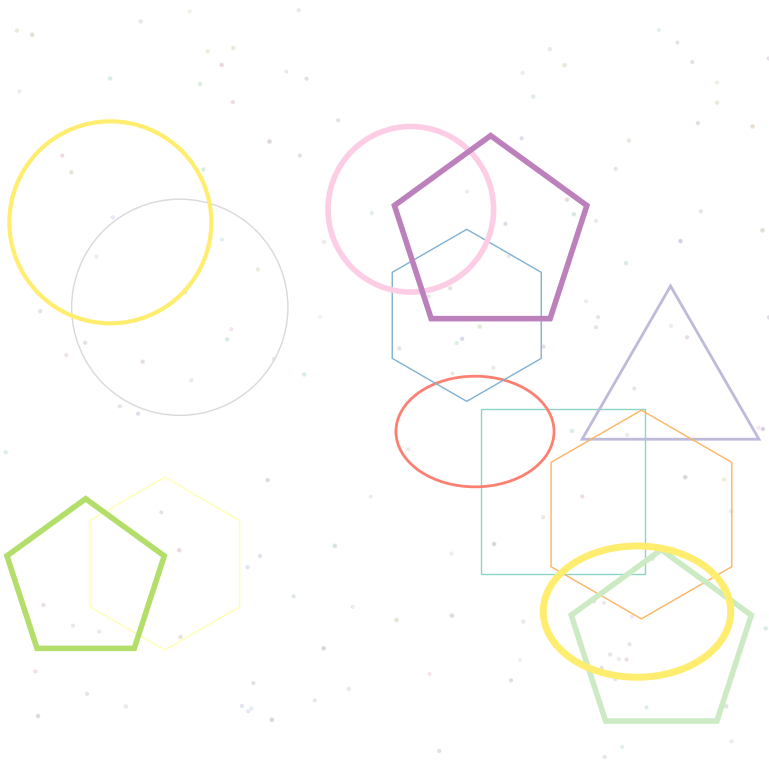[{"shape": "square", "thickness": 0.5, "radius": 0.53, "center": [0.731, 0.362]}, {"shape": "hexagon", "thickness": 0.5, "radius": 0.56, "center": [0.214, 0.268]}, {"shape": "triangle", "thickness": 1, "radius": 0.66, "center": [0.871, 0.496]}, {"shape": "oval", "thickness": 1, "radius": 0.51, "center": [0.617, 0.44]}, {"shape": "hexagon", "thickness": 0.5, "radius": 0.56, "center": [0.606, 0.59]}, {"shape": "hexagon", "thickness": 0.5, "radius": 0.68, "center": [0.833, 0.332]}, {"shape": "pentagon", "thickness": 2, "radius": 0.54, "center": [0.111, 0.245]}, {"shape": "circle", "thickness": 2, "radius": 0.54, "center": [0.534, 0.728]}, {"shape": "circle", "thickness": 0.5, "radius": 0.7, "center": [0.233, 0.601]}, {"shape": "pentagon", "thickness": 2, "radius": 0.66, "center": [0.637, 0.692]}, {"shape": "pentagon", "thickness": 2, "radius": 0.61, "center": [0.859, 0.163]}, {"shape": "circle", "thickness": 1.5, "radius": 0.66, "center": [0.143, 0.711]}, {"shape": "oval", "thickness": 2.5, "radius": 0.61, "center": [0.827, 0.206]}]